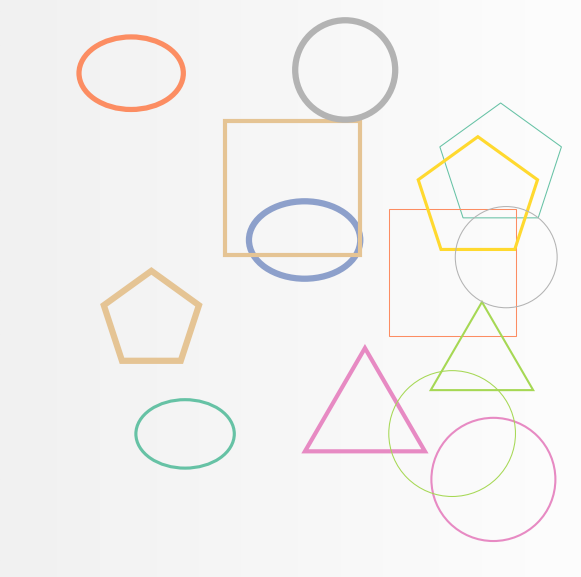[{"shape": "oval", "thickness": 1.5, "radius": 0.42, "center": [0.318, 0.248]}, {"shape": "pentagon", "thickness": 0.5, "radius": 0.55, "center": [0.861, 0.711]}, {"shape": "oval", "thickness": 2.5, "radius": 0.45, "center": [0.226, 0.872]}, {"shape": "square", "thickness": 0.5, "radius": 0.55, "center": [0.778, 0.527]}, {"shape": "oval", "thickness": 3, "radius": 0.48, "center": [0.524, 0.584]}, {"shape": "triangle", "thickness": 2, "radius": 0.6, "center": [0.628, 0.277]}, {"shape": "circle", "thickness": 1, "radius": 0.53, "center": [0.849, 0.169]}, {"shape": "triangle", "thickness": 1, "radius": 0.51, "center": [0.829, 0.374]}, {"shape": "circle", "thickness": 0.5, "radius": 0.54, "center": [0.778, 0.248]}, {"shape": "pentagon", "thickness": 1.5, "radius": 0.54, "center": [0.822, 0.654]}, {"shape": "pentagon", "thickness": 3, "radius": 0.43, "center": [0.26, 0.444]}, {"shape": "square", "thickness": 2, "radius": 0.58, "center": [0.504, 0.674]}, {"shape": "circle", "thickness": 0.5, "radius": 0.44, "center": [0.871, 0.554]}, {"shape": "circle", "thickness": 3, "radius": 0.43, "center": [0.594, 0.878]}]